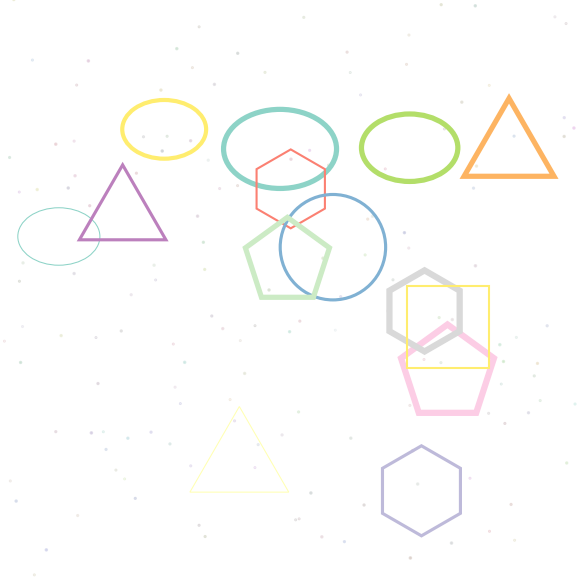[{"shape": "oval", "thickness": 2.5, "radius": 0.49, "center": [0.485, 0.741]}, {"shape": "oval", "thickness": 0.5, "radius": 0.36, "center": [0.102, 0.59]}, {"shape": "triangle", "thickness": 0.5, "radius": 0.49, "center": [0.414, 0.196]}, {"shape": "hexagon", "thickness": 1.5, "radius": 0.39, "center": [0.73, 0.149]}, {"shape": "hexagon", "thickness": 1, "radius": 0.34, "center": [0.503, 0.672]}, {"shape": "circle", "thickness": 1.5, "radius": 0.46, "center": [0.576, 0.571]}, {"shape": "triangle", "thickness": 2.5, "radius": 0.45, "center": [0.881, 0.739]}, {"shape": "oval", "thickness": 2.5, "radius": 0.42, "center": [0.709, 0.743]}, {"shape": "pentagon", "thickness": 3, "radius": 0.42, "center": [0.775, 0.353]}, {"shape": "hexagon", "thickness": 3, "radius": 0.35, "center": [0.735, 0.461]}, {"shape": "triangle", "thickness": 1.5, "radius": 0.43, "center": [0.212, 0.627]}, {"shape": "pentagon", "thickness": 2.5, "radius": 0.38, "center": [0.498, 0.546]}, {"shape": "square", "thickness": 1, "radius": 0.36, "center": [0.776, 0.433]}, {"shape": "oval", "thickness": 2, "radius": 0.36, "center": [0.284, 0.775]}]